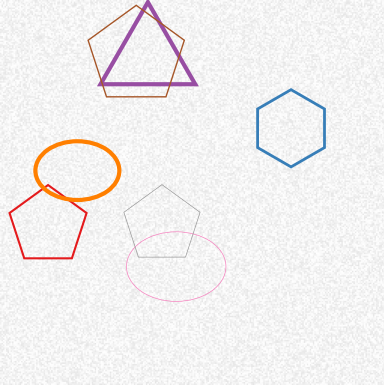[{"shape": "pentagon", "thickness": 1.5, "radius": 0.53, "center": [0.125, 0.414]}, {"shape": "hexagon", "thickness": 2, "radius": 0.5, "center": [0.756, 0.667]}, {"shape": "triangle", "thickness": 3, "radius": 0.71, "center": [0.384, 0.852]}, {"shape": "oval", "thickness": 3, "radius": 0.55, "center": [0.201, 0.557]}, {"shape": "pentagon", "thickness": 1, "radius": 0.66, "center": [0.354, 0.855]}, {"shape": "oval", "thickness": 0.5, "radius": 0.65, "center": [0.458, 0.308]}, {"shape": "pentagon", "thickness": 0.5, "radius": 0.52, "center": [0.421, 0.416]}]